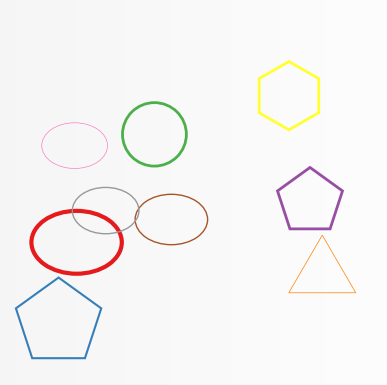[{"shape": "oval", "thickness": 3, "radius": 0.58, "center": [0.198, 0.371]}, {"shape": "pentagon", "thickness": 1.5, "radius": 0.58, "center": [0.151, 0.163]}, {"shape": "circle", "thickness": 2, "radius": 0.41, "center": [0.399, 0.651]}, {"shape": "pentagon", "thickness": 2, "radius": 0.44, "center": [0.8, 0.477]}, {"shape": "triangle", "thickness": 0.5, "radius": 0.5, "center": [0.832, 0.289]}, {"shape": "hexagon", "thickness": 2, "radius": 0.44, "center": [0.746, 0.751]}, {"shape": "oval", "thickness": 1, "radius": 0.47, "center": [0.442, 0.43]}, {"shape": "oval", "thickness": 0.5, "radius": 0.42, "center": [0.193, 0.622]}, {"shape": "oval", "thickness": 1, "radius": 0.43, "center": [0.273, 0.453]}]